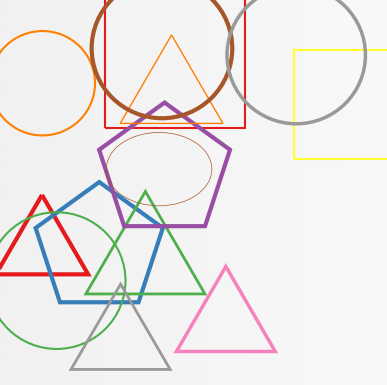[{"shape": "triangle", "thickness": 3, "radius": 0.69, "center": [0.108, 0.356]}, {"shape": "square", "thickness": 1.5, "radius": 0.9, "center": [0.451, 0.849]}, {"shape": "pentagon", "thickness": 3, "radius": 0.86, "center": [0.256, 0.355]}, {"shape": "triangle", "thickness": 2, "radius": 0.89, "center": [0.375, 0.325]}, {"shape": "circle", "thickness": 1.5, "radius": 0.89, "center": [0.146, 0.271]}, {"shape": "pentagon", "thickness": 3, "radius": 0.89, "center": [0.425, 0.556]}, {"shape": "circle", "thickness": 1.5, "radius": 0.68, "center": [0.11, 0.784]}, {"shape": "triangle", "thickness": 1, "radius": 0.77, "center": [0.443, 0.756]}, {"shape": "square", "thickness": 1.5, "radius": 0.71, "center": [0.9, 0.729]}, {"shape": "oval", "thickness": 0.5, "radius": 0.68, "center": [0.41, 0.561]}, {"shape": "circle", "thickness": 3, "radius": 0.91, "center": [0.418, 0.874]}, {"shape": "triangle", "thickness": 2.5, "radius": 0.74, "center": [0.583, 0.161]}, {"shape": "circle", "thickness": 2.5, "radius": 0.89, "center": [0.764, 0.857]}, {"shape": "triangle", "thickness": 2, "radius": 0.74, "center": [0.311, 0.114]}]